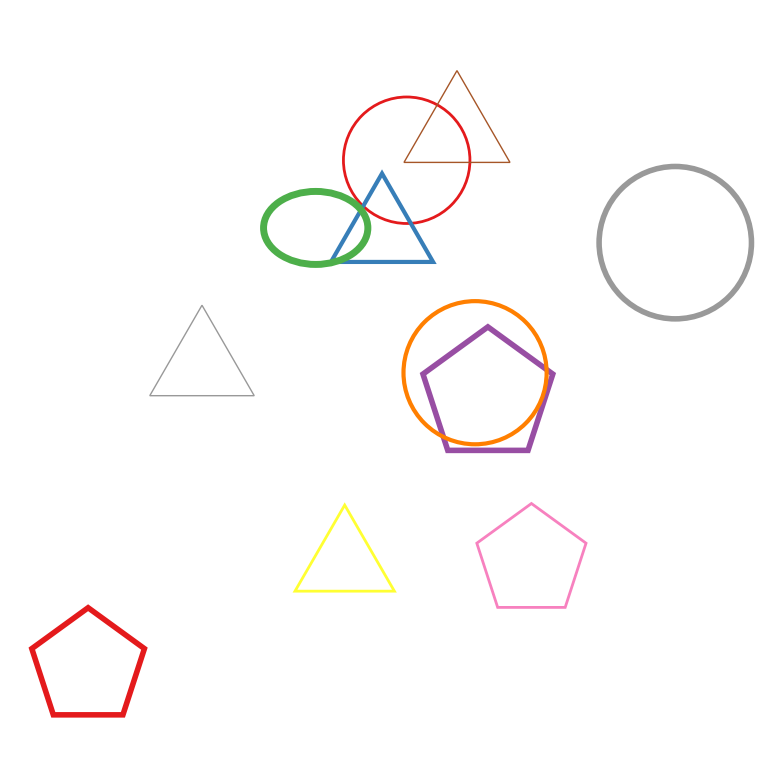[{"shape": "circle", "thickness": 1, "radius": 0.41, "center": [0.528, 0.792]}, {"shape": "pentagon", "thickness": 2, "radius": 0.38, "center": [0.114, 0.134]}, {"shape": "triangle", "thickness": 1.5, "radius": 0.38, "center": [0.496, 0.698]}, {"shape": "oval", "thickness": 2.5, "radius": 0.34, "center": [0.41, 0.704]}, {"shape": "pentagon", "thickness": 2, "radius": 0.44, "center": [0.634, 0.487]}, {"shape": "circle", "thickness": 1.5, "radius": 0.46, "center": [0.617, 0.516]}, {"shape": "triangle", "thickness": 1, "radius": 0.37, "center": [0.448, 0.27]}, {"shape": "triangle", "thickness": 0.5, "radius": 0.4, "center": [0.593, 0.829]}, {"shape": "pentagon", "thickness": 1, "radius": 0.37, "center": [0.69, 0.272]}, {"shape": "triangle", "thickness": 0.5, "radius": 0.39, "center": [0.262, 0.525]}, {"shape": "circle", "thickness": 2, "radius": 0.49, "center": [0.877, 0.685]}]